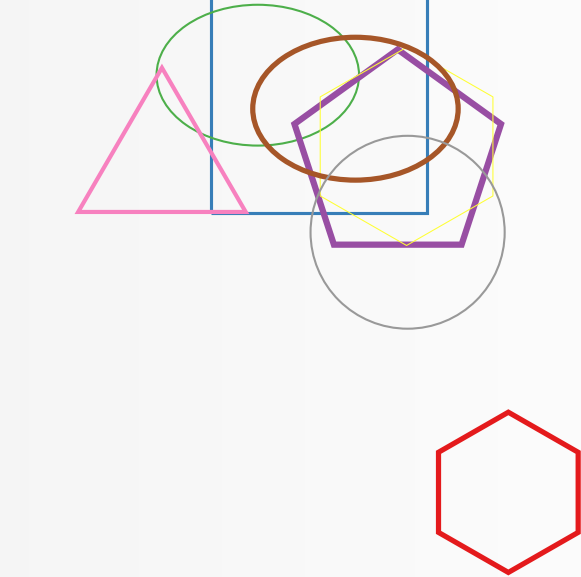[{"shape": "hexagon", "thickness": 2.5, "radius": 0.69, "center": [0.875, 0.147]}, {"shape": "square", "thickness": 1.5, "radius": 0.93, "center": [0.549, 0.816]}, {"shape": "oval", "thickness": 1, "radius": 0.87, "center": [0.444, 0.869]}, {"shape": "pentagon", "thickness": 3, "radius": 0.93, "center": [0.684, 0.727]}, {"shape": "hexagon", "thickness": 0.5, "radius": 0.86, "center": [0.699, 0.746]}, {"shape": "oval", "thickness": 2.5, "radius": 0.88, "center": [0.612, 0.811]}, {"shape": "triangle", "thickness": 2, "radius": 0.83, "center": [0.279, 0.715]}, {"shape": "circle", "thickness": 1, "radius": 0.84, "center": [0.701, 0.597]}]